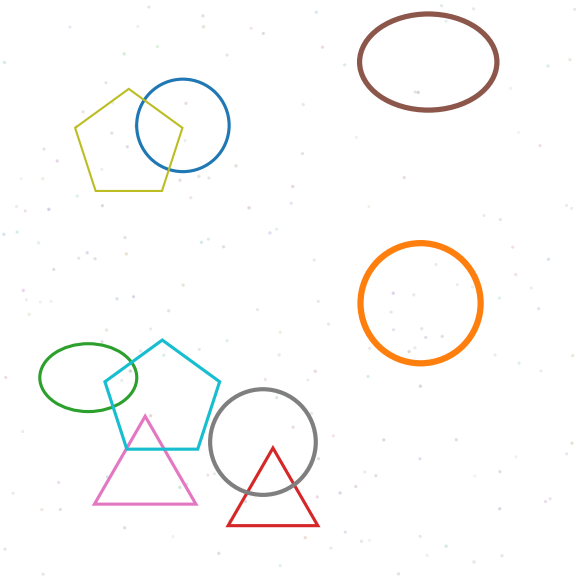[{"shape": "circle", "thickness": 1.5, "radius": 0.4, "center": [0.317, 0.782]}, {"shape": "circle", "thickness": 3, "radius": 0.52, "center": [0.728, 0.474]}, {"shape": "oval", "thickness": 1.5, "radius": 0.42, "center": [0.153, 0.345]}, {"shape": "triangle", "thickness": 1.5, "radius": 0.45, "center": [0.473, 0.134]}, {"shape": "oval", "thickness": 2.5, "radius": 0.59, "center": [0.742, 0.892]}, {"shape": "triangle", "thickness": 1.5, "radius": 0.51, "center": [0.251, 0.177]}, {"shape": "circle", "thickness": 2, "radius": 0.46, "center": [0.455, 0.234]}, {"shape": "pentagon", "thickness": 1, "radius": 0.49, "center": [0.223, 0.748]}, {"shape": "pentagon", "thickness": 1.5, "radius": 0.52, "center": [0.281, 0.306]}]